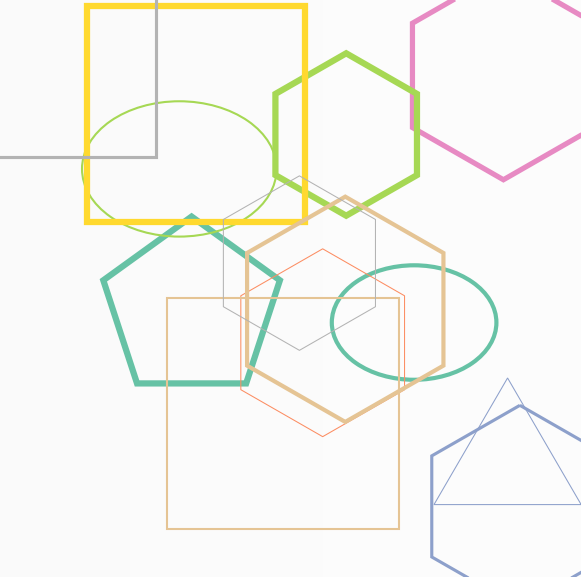[{"shape": "oval", "thickness": 2, "radius": 0.71, "center": [0.712, 0.441]}, {"shape": "pentagon", "thickness": 3, "radius": 0.8, "center": [0.33, 0.464]}, {"shape": "hexagon", "thickness": 0.5, "radius": 0.81, "center": [0.555, 0.406]}, {"shape": "triangle", "thickness": 0.5, "radius": 0.73, "center": [0.873, 0.198]}, {"shape": "hexagon", "thickness": 1.5, "radius": 0.88, "center": [0.894, 0.122]}, {"shape": "hexagon", "thickness": 2.5, "radius": 0.9, "center": [0.866, 0.869]}, {"shape": "hexagon", "thickness": 3, "radius": 0.7, "center": [0.596, 0.766]}, {"shape": "oval", "thickness": 1, "radius": 0.84, "center": [0.308, 0.707]}, {"shape": "square", "thickness": 3, "radius": 0.94, "center": [0.337, 0.802]}, {"shape": "square", "thickness": 1, "radius": 1.0, "center": [0.487, 0.284]}, {"shape": "hexagon", "thickness": 2, "radius": 0.98, "center": [0.594, 0.464]}, {"shape": "square", "thickness": 1.5, "radius": 0.79, "center": [0.109, 0.885]}, {"shape": "hexagon", "thickness": 0.5, "radius": 0.76, "center": [0.515, 0.544]}]